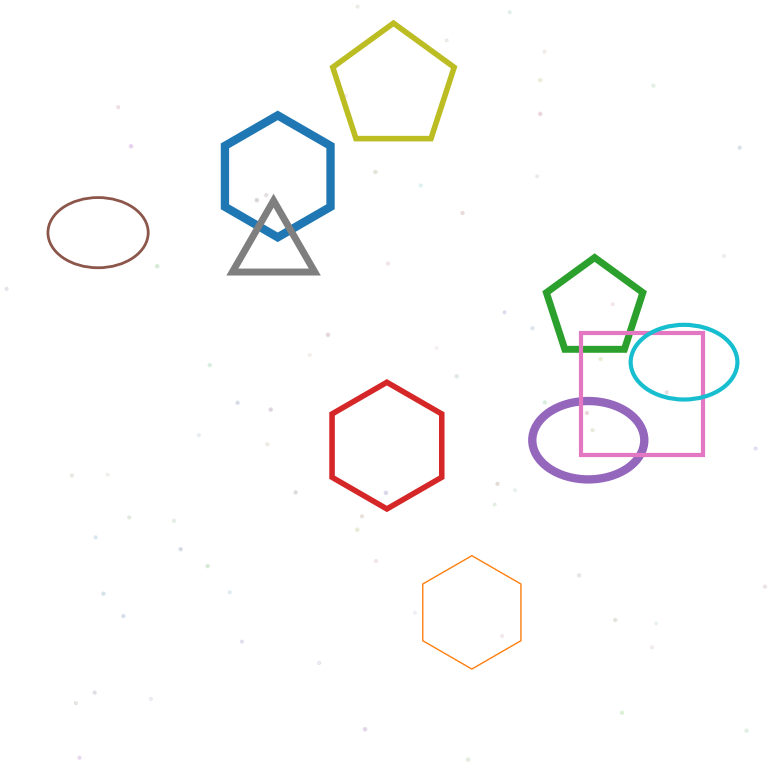[{"shape": "hexagon", "thickness": 3, "radius": 0.4, "center": [0.361, 0.771]}, {"shape": "hexagon", "thickness": 0.5, "radius": 0.37, "center": [0.613, 0.205]}, {"shape": "pentagon", "thickness": 2.5, "radius": 0.33, "center": [0.772, 0.6]}, {"shape": "hexagon", "thickness": 2, "radius": 0.41, "center": [0.502, 0.421]}, {"shape": "oval", "thickness": 3, "radius": 0.36, "center": [0.764, 0.428]}, {"shape": "oval", "thickness": 1, "radius": 0.33, "center": [0.127, 0.698]}, {"shape": "square", "thickness": 1.5, "radius": 0.4, "center": [0.834, 0.488]}, {"shape": "triangle", "thickness": 2.5, "radius": 0.31, "center": [0.355, 0.678]}, {"shape": "pentagon", "thickness": 2, "radius": 0.41, "center": [0.511, 0.887]}, {"shape": "oval", "thickness": 1.5, "radius": 0.35, "center": [0.888, 0.53]}]